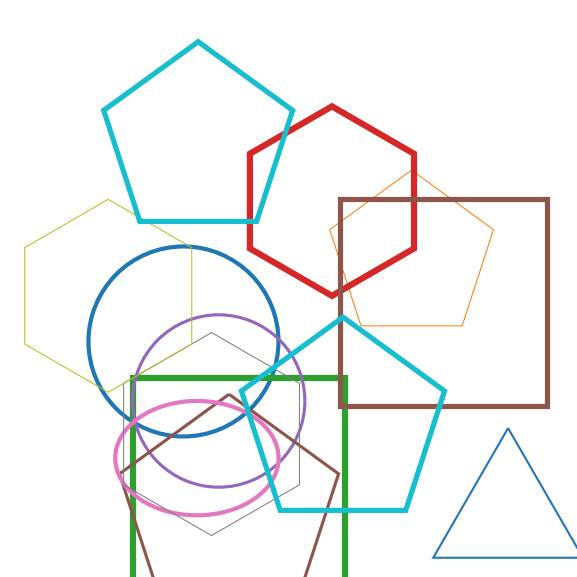[{"shape": "triangle", "thickness": 1, "radius": 0.75, "center": [0.88, 0.108]}, {"shape": "circle", "thickness": 2, "radius": 0.82, "center": [0.318, 0.408]}, {"shape": "pentagon", "thickness": 0.5, "radius": 0.75, "center": [0.713, 0.555]}, {"shape": "square", "thickness": 3, "radius": 0.92, "center": [0.414, 0.161]}, {"shape": "hexagon", "thickness": 3, "radius": 0.82, "center": [0.575, 0.651]}, {"shape": "circle", "thickness": 1.5, "radius": 0.75, "center": [0.379, 0.305]}, {"shape": "pentagon", "thickness": 1.5, "radius": 1.0, "center": [0.397, 0.117]}, {"shape": "square", "thickness": 2.5, "radius": 0.9, "center": [0.768, 0.476]}, {"shape": "oval", "thickness": 2, "radius": 0.71, "center": [0.341, 0.206]}, {"shape": "hexagon", "thickness": 0.5, "radius": 0.88, "center": [0.366, 0.248]}, {"shape": "hexagon", "thickness": 0.5, "radius": 0.84, "center": [0.187, 0.487]}, {"shape": "pentagon", "thickness": 2.5, "radius": 0.86, "center": [0.343, 0.755]}, {"shape": "pentagon", "thickness": 2.5, "radius": 0.92, "center": [0.594, 0.265]}]